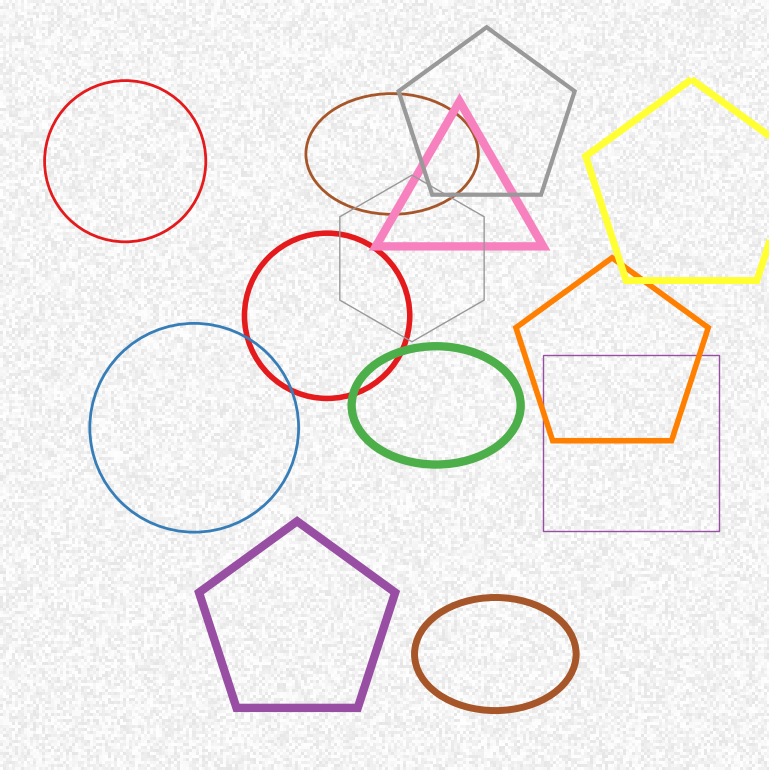[{"shape": "circle", "thickness": 2, "radius": 0.54, "center": [0.425, 0.59]}, {"shape": "circle", "thickness": 1, "radius": 0.52, "center": [0.163, 0.791]}, {"shape": "circle", "thickness": 1, "radius": 0.68, "center": [0.252, 0.444]}, {"shape": "oval", "thickness": 3, "radius": 0.55, "center": [0.566, 0.474]}, {"shape": "square", "thickness": 0.5, "radius": 0.57, "center": [0.82, 0.425]}, {"shape": "pentagon", "thickness": 3, "radius": 0.67, "center": [0.386, 0.189]}, {"shape": "pentagon", "thickness": 2, "radius": 0.66, "center": [0.795, 0.534]}, {"shape": "pentagon", "thickness": 2.5, "radius": 0.72, "center": [0.898, 0.753]}, {"shape": "oval", "thickness": 2.5, "radius": 0.52, "center": [0.643, 0.151]}, {"shape": "oval", "thickness": 1, "radius": 0.56, "center": [0.509, 0.8]}, {"shape": "triangle", "thickness": 3, "radius": 0.63, "center": [0.597, 0.743]}, {"shape": "hexagon", "thickness": 0.5, "radius": 0.54, "center": [0.535, 0.664]}, {"shape": "pentagon", "thickness": 1.5, "radius": 0.6, "center": [0.632, 0.844]}]